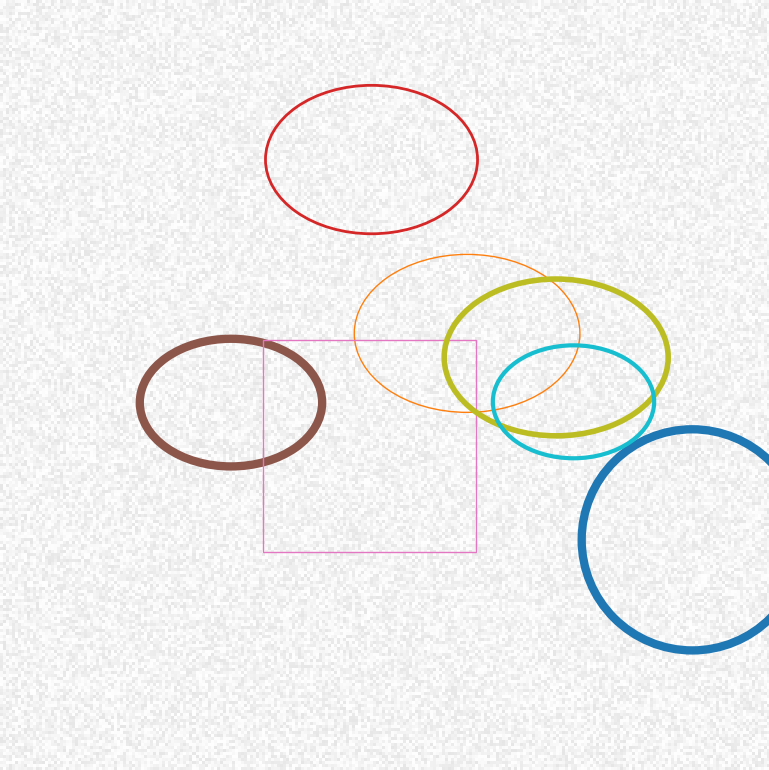[{"shape": "circle", "thickness": 3, "radius": 0.72, "center": [0.899, 0.299]}, {"shape": "oval", "thickness": 0.5, "radius": 0.73, "center": [0.607, 0.567]}, {"shape": "oval", "thickness": 1, "radius": 0.69, "center": [0.482, 0.793]}, {"shape": "oval", "thickness": 3, "radius": 0.59, "center": [0.3, 0.477]}, {"shape": "square", "thickness": 0.5, "radius": 0.69, "center": [0.48, 0.421]}, {"shape": "oval", "thickness": 2, "radius": 0.73, "center": [0.722, 0.536]}, {"shape": "oval", "thickness": 1.5, "radius": 0.52, "center": [0.745, 0.478]}]